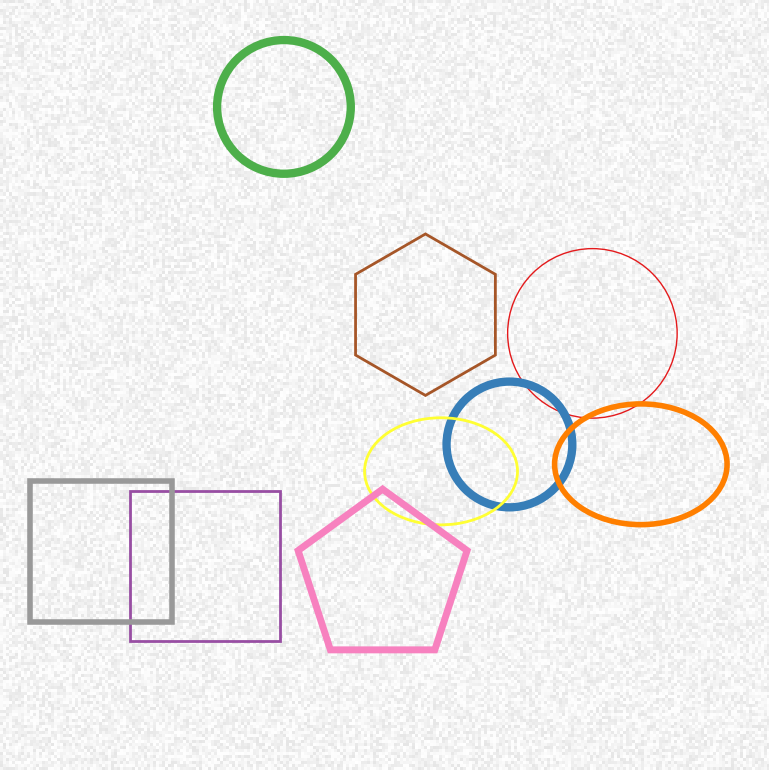[{"shape": "circle", "thickness": 0.5, "radius": 0.55, "center": [0.769, 0.567]}, {"shape": "circle", "thickness": 3, "radius": 0.41, "center": [0.662, 0.423]}, {"shape": "circle", "thickness": 3, "radius": 0.43, "center": [0.369, 0.861]}, {"shape": "square", "thickness": 1, "radius": 0.49, "center": [0.267, 0.264]}, {"shape": "oval", "thickness": 2, "radius": 0.56, "center": [0.832, 0.397]}, {"shape": "oval", "thickness": 1, "radius": 0.5, "center": [0.573, 0.388]}, {"shape": "hexagon", "thickness": 1, "radius": 0.52, "center": [0.553, 0.591]}, {"shape": "pentagon", "thickness": 2.5, "radius": 0.58, "center": [0.497, 0.249]}, {"shape": "square", "thickness": 2, "radius": 0.46, "center": [0.131, 0.284]}]